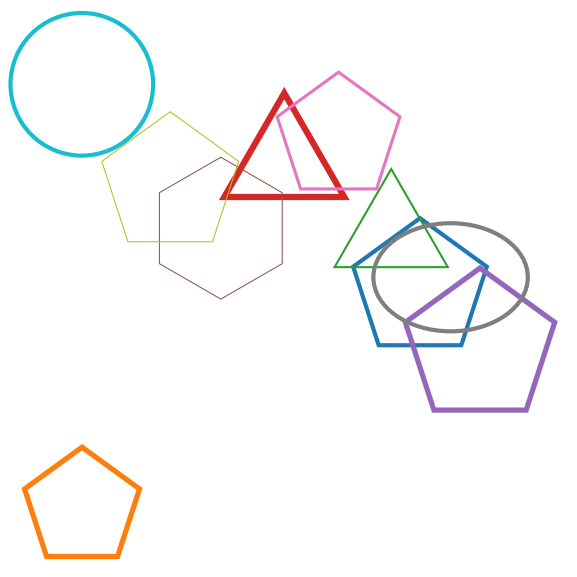[{"shape": "pentagon", "thickness": 2, "radius": 0.61, "center": [0.727, 0.5]}, {"shape": "pentagon", "thickness": 2.5, "radius": 0.52, "center": [0.142, 0.12]}, {"shape": "triangle", "thickness": 1, "radius": 0.57, "center": [0.677, 0.593]}, {"shape": "triangle", "thickness": 3, "radius": 0.6, "center": [0.492, 0.718]}, {"shape": "pentagon", "thickness": 2.5, "radius": 0.68, "center": [0.831, 0.399]}, {"shape": "hexagon", "thickness": 0.5, "radius": 0.61, "center": [0.382, 0.604]}, {"shape": "pentagon", "thickness": 1.5, "radius": 0.56, "center": [0.586, 0.762]}, {"shape": "oval", "thickness": 2, "radius": 0.67, "center": [0.78, 0.519]}, {"shape": "pentagon", "thickness": 0.5, "radius": 0.62, "center": [0.295, 0.681]}, {"shape": "circle", "thickness": 2, "radius": 0.62, "center": [0.142, 0.853]}]